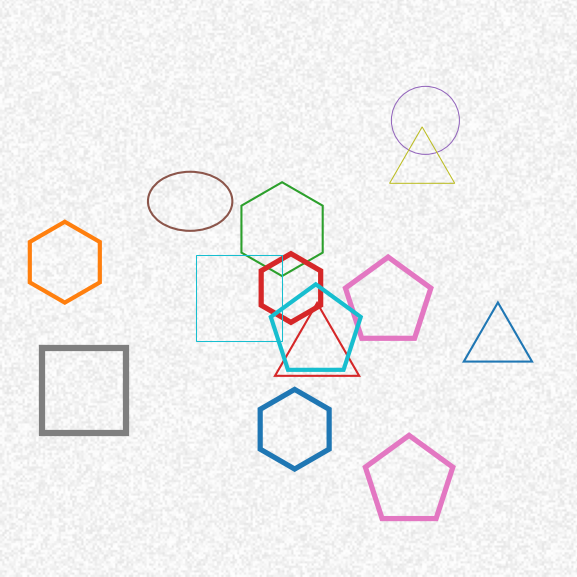[{"shape": "triangle", "thickness": 1, "radius": 0.34, "center": [0.862, 0.407]}, {"shape": "hexagon", "thickness": 2.5, "radius": 0.34, "center": [0.51, 0.256]}, {"shape": "hexagon", "thickness": 2, "radius": 0.35, "center": [0.112, 0.545]}, {"shape": "hexagon", "thickness": 1, "radius": 0.41, "center": [0.488, 0.602]}, {"shape": "hexagon", "thickness": 2.5, "radius": 0.3, "center": [0.504, 0.5]}, {"shape": "triangle", "thickness": 1, "radius": 0.42, "center": [0.549, 0.39]}, {"shape": "circle", "thickness": 0.5, "radius": 0.29, "center": [0.737, 0.791]}, {"shape": "oval", "thickness": 1, "radius": 0.37, "center": [0.329, 0.651]}, {"shape": "pentagon", "thickness": 2.5, "radius": 0.4, "center": [0.708, 0.166]}, {"shape": "pentagon", "thickness": 2.5, "radius": 0.39, "center": [0.672, 0.476]}, {"shape": "square", "thickness": 3, "radius": 0.37, "center": [0.145, 0.322]}, {"shape": "triangle", "thickness": 0.5, "radius": 0.33, "center": [0.731, 0.714]}, {"shape": "square", "thickness": 0.5, "radius": 0.37, "center": [0.413, 0.483]}, {"shape": "pentagon", "thickness": 2, "radius": 0.41, "center": [0.547, 0.425]}]